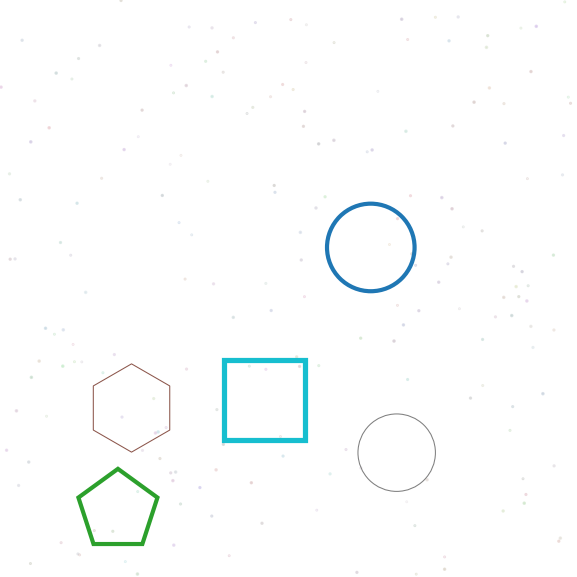[{"shape": "circle", "thickness": 2, "radius": 0.38, "center": [0.642, 0.571]}, {"shape": "pentagon", "thickness": 2, "radius": 0.36, "center": [0.204, 0.115]}, {"shape": "hexagon", "thickness": 0.5, "radius": 0.38, "center": [0.228, 0.293]}, {"shape": "circle", "thickness": 0.5, "radius": 0.34, "center": [0.687, 0.215]}, {"shape": "square", "thickness": 2.5, "radius": 0.35, "center": [0.458, 0.307]}]